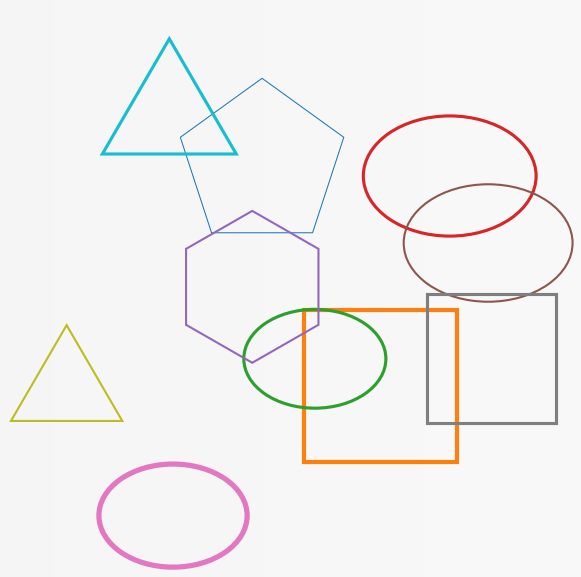[{"shape": "pentagon", "thickness": 0.5, "radius": 0.74, "center": [0.451, 0.716]}, {"shape": "square", "thickness": 2, "radius": 0.66, "center": [0.655, 0.33]}, {"shape": "oval", "thickness": 1.5, "radius": 0.61, "center": [0.542, 0.378]}, {"shape": "oval", "thickness": 1.5, "radius": 0.74, "center": [0.774, 0.694]}, {"shape": "hexagon", "thickness": 1, "radius": 0.66, "center": [0.434, 0.502]}, {"shape": "oval", "thickness": 1, "radius": 0.73, "center": [0.84, 0.578]}, {"shape": "oval", "thickness": 2.5, "radius": 0.64, "center": [0.298, 0.106]}, {"shape": "square", "thickness": 1.5, "radius": 0.56, "center": [0.846, 0.378]}, {"shape": "triangle", "thickness": 1, "radius": 0.55, "center": [0.115, 0.325]}, {"shape": "triangle", "thickness": 1.5, "radius": 0.66, "center": [0.291, 0.799]}]